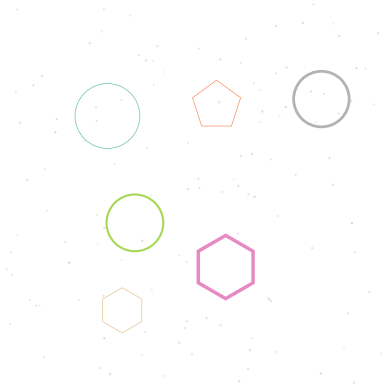[{"shape": "circle", "thickness": 0.5, "radius": 0.42, "center": [0.279, 0.699]}, {"shape": "pentagon", "thickness": 0.5, "radius": 0.33, "center": [0.562, 0.726]}, {"shape": "hexagon", "thickness": 2.5, "radius": 0.41, "center": [0.586, 0.306]}, {"shape": "circle", "thickness": 1.5, "radius": 0.37, "center": [0.35, 0.421]}, {"shape": "hexagon", "thickness": 0.5, "radius": 0.29, "center": [0.317, 0.194]}, {"shape": "circle", "thickness": 2, "radius": 0.36, "center": [0.835, 0.743]}]